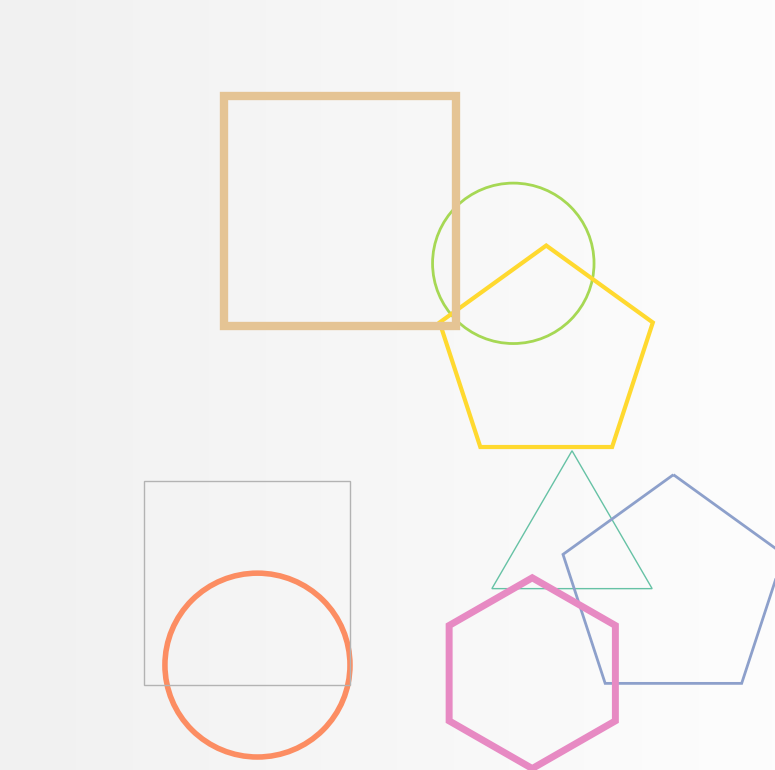[{"shape": "triangle", "thickness": 0.5, "radius": 0.6, "center": [0.738, 0.295]}, {"shape": "circle", "thickness": 2, "radius": 0.6, "center": [0.332, 0.136]}, {"shape": "pentagon", "thickness": 1, "radius": 0.75, "center": [0.869, 0.234]}, {"shape": "hexagon", "thickness": 2.5, "radius": 0.62, "center": [0.687, 0.126]}, {"shape": "circle", "thickness": 1, "radius": 0.52, "center": [0.662, 0.658]}, {"shape": "pentagon", "thickness": 1.5, "radius": 0.72, "center": [0.705, 0.536]}, {"shape": "square", "thickness": 3, "radius": 0.75, "center": [0.438, 0.726]}, {"shape": "square", "thickness": 0.5, "radius": 0.66, "center": [0.318, 0.243]}]